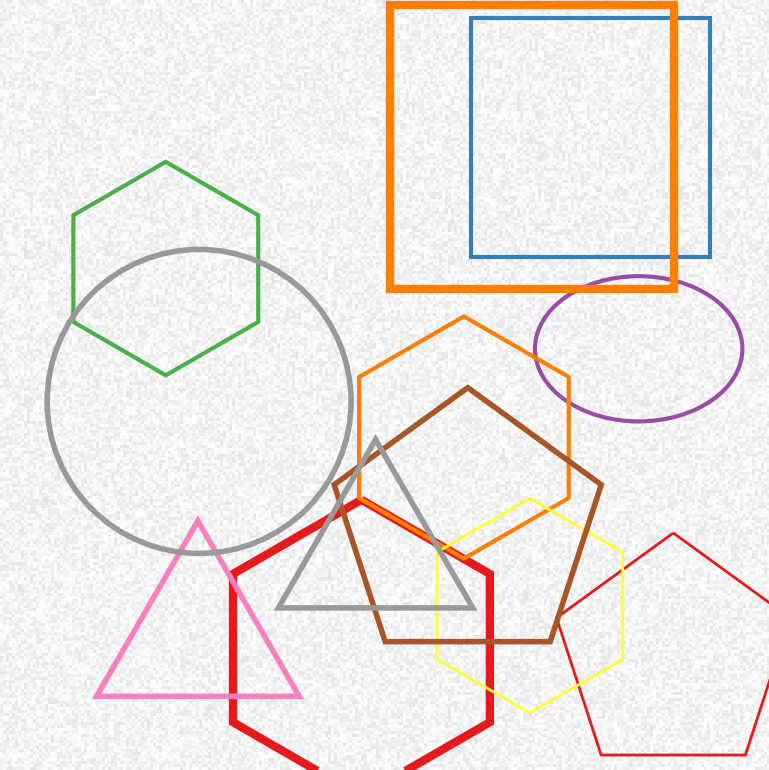[{"shape": "pentagon", "thickness": 1, "radius": 0.8, "center": [0.874, 0.148]}, {"shape": "hexagon", "thickness": 3, "radius": 0.96, "center": [0.469, 0.158]}, {"shape": "square", "thickness": 1.5, "radius": 0.78, "center": [0.766, 0.822]}, {"shape": "hexagon", "thickness": 1.5, "radius": 0.69, "center": [0.215, 0.651]}, {"shape": "oval", "thickness": 1.5, "radius": 0.67, "center": [0.829, 0.547]}, {"shape": "hexagon", "thickness": 1.5, "radius": 0.79, "center": [0.603, 0.432]}, {"shape": "square", "thickness": 3, "radius": 0.92, "center": [0.691, 0.809]}, {"shape": "hexagon", "thickness": 1, "radius": 0.7, "center": [0.688, 0.213]}, {"shape": "pentagon", "thickness": 2, "radius": 0.91, "center": [0.607, 0.314]}, {"shape": "triangle", "thickness": 2, "radius": 0.76, "center": [0.257, 0.172]}, {"shape": "triangle", "thickness": 2, "radius": 0.73, "center": [0.488, 0.283]}, {"shape": "circle", "thickness": 2, "radius": 0.99, "center": [0.259, 0.479]}]